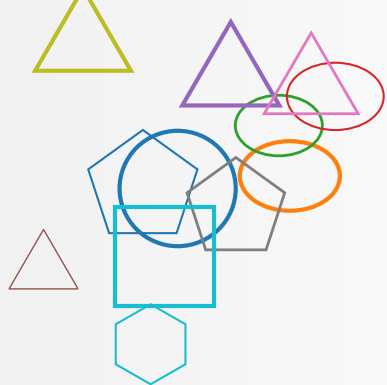[{"shape": "pentagon", "thickness": 1.5, "radius": 0.74, "center": [0.369, 0.514]}, {"shape": "circle", "thickness": 3, "radius": 0.75, "center": [0.458, 0.51]}, {"shape": "oval", "thickness": 3, "radius": 0.65, "center": [0.748, 0.543]}, {"shape": "oval", "thickness": 2, "radius": 0.56, "center": [0.72, 0.674]}, {"shape": "oval", "thickness": 1.5, "radius": 0.62, "center": [0.865, 0.75]}, {"shape": "triangle", "thickness": 3, "radius": 0.72, "center": [0.596, 0.798]}, {"shape": "triangle", "thickness": 1, "radius": 0.51, "center": [0.112, 0.301]}, {"shape": "triangle", "thickness": 2, "radius": 0.7, "center": [0.803, 0.775]}, {"shape": "pentagon", "thickness": 2, "radius": 0.66, "center": [0.609, 0.458]}, {"shape": "triangle", "thickness": 3, "radius": 0.71, "center": [0.214, 0.888]}, {"shape": "square", "thickness": 3, "radius": 0.64, "center": [0.425, 0.333]}, {"shape": "hexagon", "thickness": 1.5, "radius": 0.52, "center": [0.389, 0.106]}]